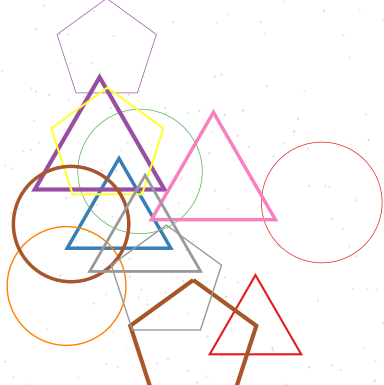[{"shape": "triangle", "thickness": 1.5, "radius": 0.69, "center": [0.664, 0.148]}, {"shape": "circle", "thickness": 0.5, "radius": 0.78, "center": [0.836, 0.474]}, {"shape": "triangle", "thickness": 2.5, "radius": 0.78, "center": [0.309, 0.433]}, {"shape": "circle", "thickness": 0.5, "radius": 0.81, "center": [0.364, 0.555]}, {"shape": "pentagon", "thickness": 0.5, "radius": 0.68, "center": [0.277, 0.868]}, {"shape": "triangle", "thickness": 3, "radius": 0.97, "center": [0.259, 0.605]}, {"shape": "circle", "thickness": 1, "radius": 0.77, "center": [0.173, 0.257]}, {"shape": "pentagon", "thickness": 1.5, "radius": 0.77, "center": [0.279, 0.619]}, {"shape": "circle", "thickness": 2.5, "radius": 0.75, "center": [0.185, 0.418]}, {"shape": "pentagon", "thickness": 3, "radius": 0.86, "center": [0.502, 0.101]}, {"shape": "triangle", "thickness": 2.5, "radius": 0.93, "center": [0.554, 0.522]}, {"shape": "pentagon", "thickness": 1, "radius": 0.75, "center": [0.432, 0.265]}, {"shape": "triangle", "thickness": 2, "radius": 0.83, "center": [0.377, 0.378]}]